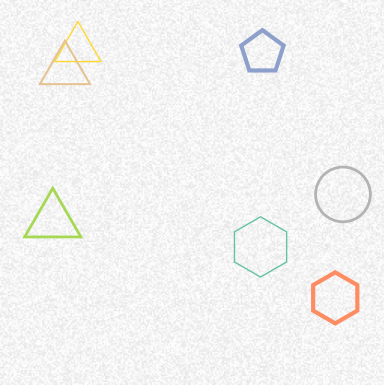[{"shape": "hexagon", "thickness": 1, "radius": 0.39, "center": [0.677, 0.359]}, {"shape": "hexagon", "thickness": 3, "radius": 0.33, "center": [0.871, 0.226]}, {"shape": "pentagon", "thickness": 3, "radius": 0.29, "center": [0.682, 0.864]}, {"shape": "triangle", "thickness": 2, "radius": 0.42, "center": [0.137, 0.427]}, {"shape": "triangle", "thickness": 1, "radius": 0.35, "center": [0.202, 0.875]}, {"shape": "triangle", "thickness": 1.5, "radius": 0.38, "center": [0.169, 0.819]}, {"shape": "circle", "thickness": 2, "radius": 0.36, "center": [0.891, 0.495]}]